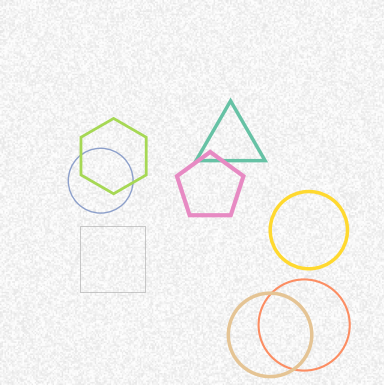[{"shape": "triangle", "thickness": 2.5, "radius": 0.52, "center": [0.599, 0.635]}, {"shape": "circle", "thickness": 1.5, "radius": 0.59, "center": [0.79, 0.156]}, {"shape": "circle", "thickness": 1, "radius": 0.42, "center": [0.262, 0.531]}, {"shape": "pentagon", "thickness": 3, "radius": 0.45, "center": [0.546, 0.514]}, {"shape": "hexagon", "thickness": 2, "radius": 0.49, "center": [0.295, 0.595]}, {"shape": "circle", "thickness": 2.5, "radius": 0.5, "center": [0.802, 0.402]}, {"shape": "circle", "thickness": 2.5, "radius": 0.54, "center": [0.701, 0.13]}, {"shape": "square", "thickness": 0.5, "radius": 0.43, "center": [0.292, 0.328]}]